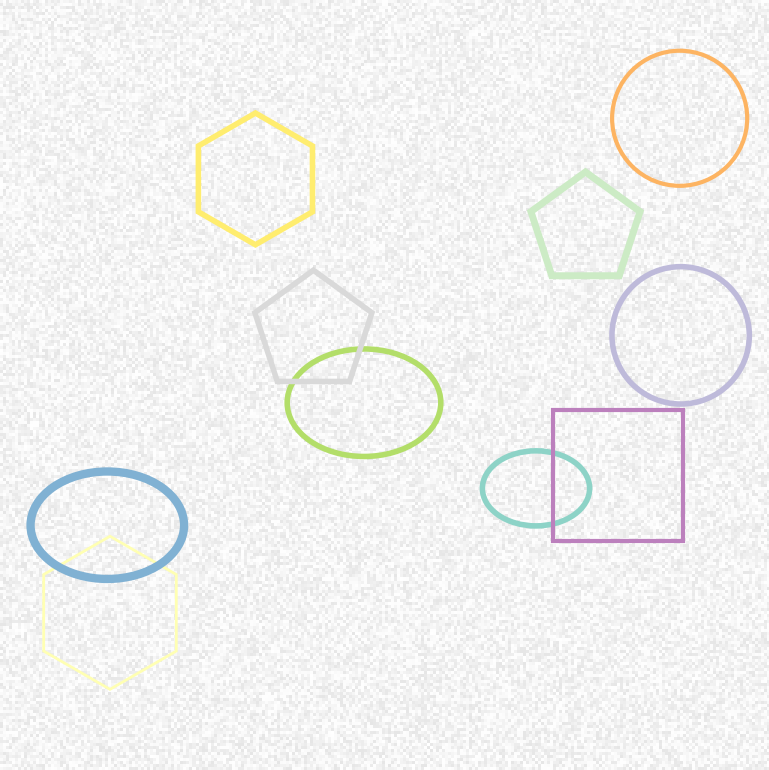[{"shape": "oval", "thickness": 2, "radius": 0.35, "center": [0.696, 0.366]}, {"shape": "hexagon", "thickness": 1, "radius": 0.5, "center": [0.143, 0.204]}, {"shape": "circle", "thickness": 2, "radius": 0.45, "center": [0.884, 0.564]}, {"shape": "oval", "thickness": 3, "radius": 0.5, "center": [0.139, 0.318]}, {"shape": "circle", "thickness": 1.5, "radius": 0.44, "center": [0.883, 0.846]}, {"shape": "oval", "thickness": 2, "radius": 0.5, "center": [0.473, 0.477]}, {"shape": "pentagon", "thickness": 2, "radius": 0.4, "center": [0.407, 0.569]}, {"shape": "square", "thickness": 1.5, "radius": 0.42, "center": [0.803, 0.382]}, {"shape": "pentagon", "thickness": 2.5, "radius": 0.37, "center": [0.76, 0.702]}, {"shape": "hexagon", "thickness": 2, "radius": 0.43, "center": [0.332, 0.768]}]